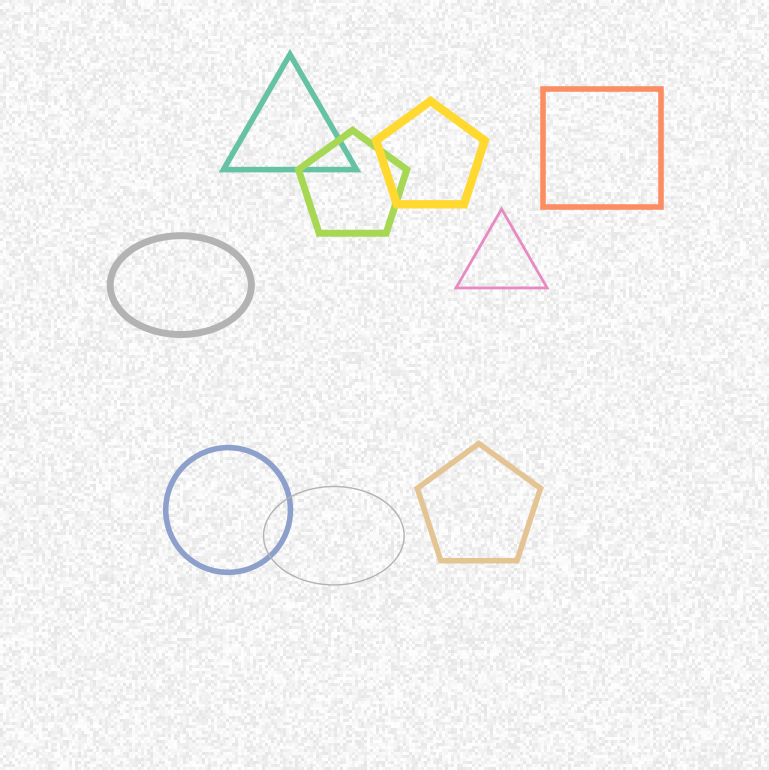[{"shape": "triangle", "thickness": 2, "radius": 0.5, "center": [0.377, 0.83]}, {"shape": "square", "thickness": 2, "radius": 0.38, "center": [0.782, 0.808]}, {"shape": "circle", "thickness": 2, "radius": 0.41, "center": [0.296, 0.338]}, {"shape": "triangle", "thickness": 1, "radius": 0.34, "center": [0.651, 0.66]}, {"shape": "pentagon", "thickness": 2.5, "radius": 0.37, "center": [0.458, 0.757]}, {"shape": "pentagon", "thickness": 3, "radius": 0.37, "center": [0.559, 0.795]}, {"shape": "pentagon", "thickness": 2, "radius": 0.42, "center": [0.622, 0.34]}, {"shape": "oval", "thickness": 2.5, "radius": 0.46, "center": [0.235, 0.63]}, {"shape": "oval", "thickness": 0.5, "radius": 0.46, "center": [0.434, 0.304]}]